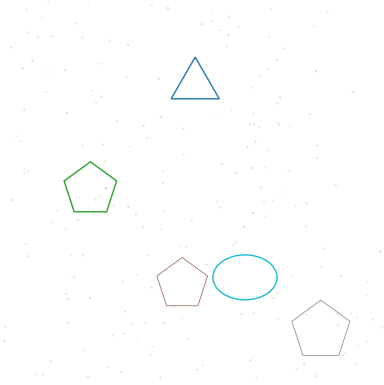[{"shape": "triangle", "thickness": 1, "radius": 0.36, "center": [0.507, 0.779]}, {"shape": "pentagon", "thickness": 1, "radius": 0.36, "center": [0.235, 0.508]}, {"shape": "pentagon", "thickness": 0.5, "radius": 0.35, "center": [0.473, 0.262]}, {"shape": "pentagon", "thickness": 0.5, "radius": 0.4, "center": [0.833, 0.141]}, {"shape": "oval", "thickness": 1, "radius": 0.42, "center": [0.636, 0.28]}]